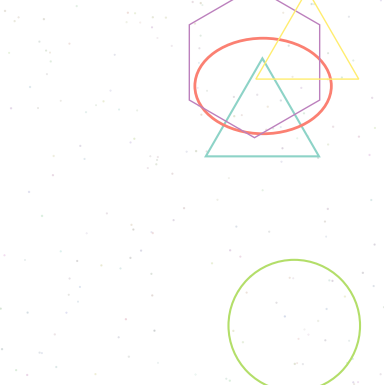[{"shape": "triangle", "thickness": 1.5, "radius": 0.85, "center": [0.682, 0.679]}, {"shape": "oval", "thickness": 2, "radius": 0.89, "center": [0.683, 0.777]}, {"shape": "circle", "thickness": 1.5, "radius": 0.85, "center": [0.764, 0.154]}, {"shape": "hexagon", "thickness": 1, "radius": 0.98, "center": [0.661, 0.838]}, {"shape": "triangle", "thickness": 1, "radius": 0.77, "center": [0.798, 0.872]}]